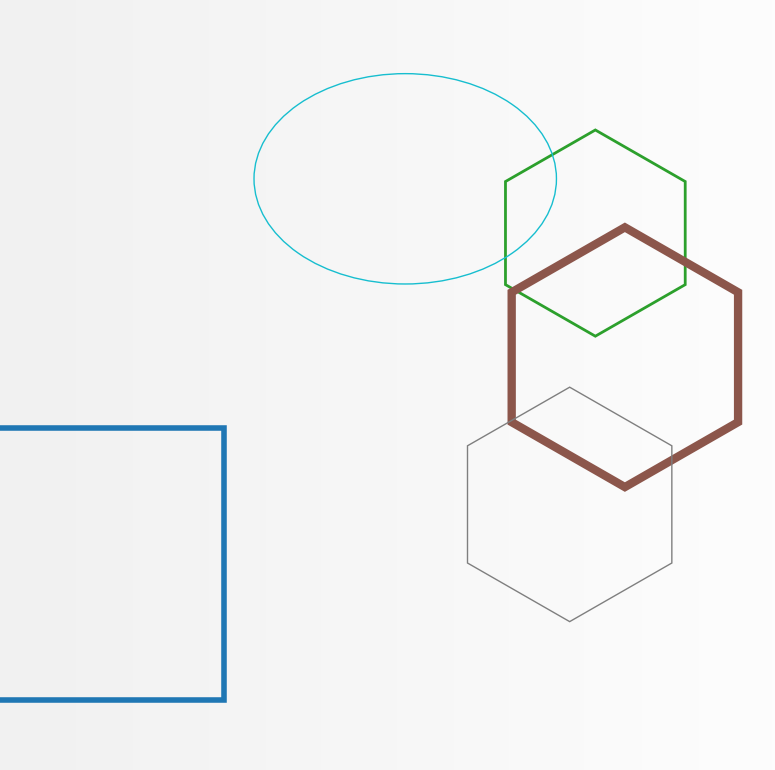[{"shape": "square", "thickness": 2, "radius": 0.88, "center": [0.112, 0.267]}, {"shape": "hexagon", "thickness": 1, "radius": 0.67, "center": [0.768, 0.697]}, {"shape": "hexagon", "thickness": 3, "radius": 0.84, "center": [0.806, 0.536]}, {"shape": "hexagon", "thickness": 0.5, "radius": 0.76, "center": [0.735, 0.345]}, {"shape": "oval", "thickness": 0.5, "radius": 0.98, "center": [0.523, 0.768]}]